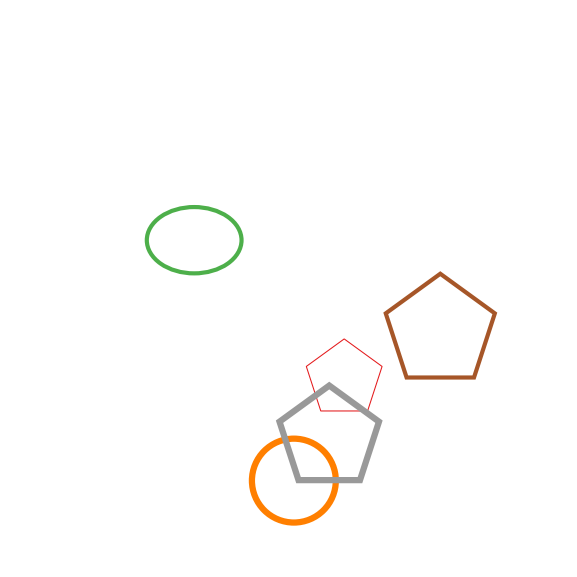[{"shape": "pentagon", "thickness": 0.5, "radius": 0.34, "center": [0.596, 0.343]}, {"shape": "oval", "thickness": 2, "radius": 0.41, "center": [0.336, 0.583]}, {"shape": "circle", "thickness": 3, "radius": 0.36, "center": [0.509, 0.167]}, {"shape": "pentagon", "thickness": 2, "radius": 0.5, "center": [0.762, 0.426]}, {"shape": "pentagon", "thickness": 3, "radius": 0.45, "center": [0.57, 0.241]}]